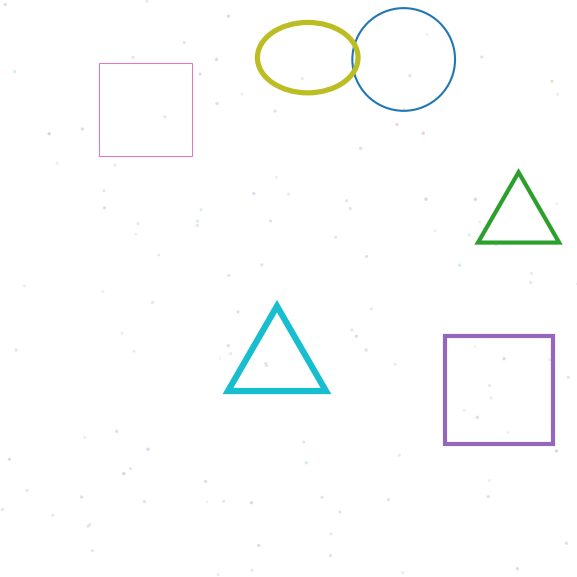[{"shape": "circle", "thickness": 1, "radius": 0.44, "center": [0.699, 0.896]}, {"shape": "triangle", "thickness": 2, "radius": 0.41, "center": [0.898, 0.62]}, {"shape": "square", "thickness": 2, "radius": 0.47, "center": [0.864, 0.324]}, {"shape": "square", "thickness": 0.5, "radius": 0.4, "center": [0.252, 0.809]}, {"shape": "oval", "thickness": 2.5, "radius": 0.44, "center": [0.533, 0.899]}, {"shape": "triangle", "thickness": 3, "radius": 0.49, "center": [0.48, 0.371]}]